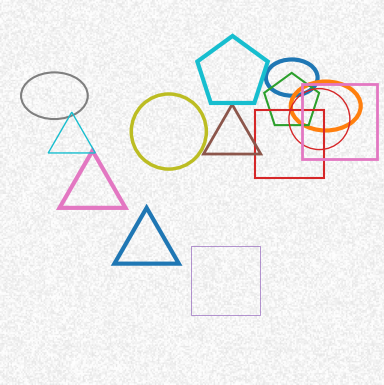[{"shape": "triangle", "thickness": 3, "radius": 0.48, "center": [0.381, 0.364]}, {"shape": "oval", "thickness": 3, "radius": 0.34, "center": [0.758, 0.799]}, {"shape": "oval", "thickness": 3, "radius": 0.45, "center": [0.846, 0.725]}, {"shape": "pentagon", "thickness": 1.5, "radius": 0.38, "center": [0.758, 0.736]}, {"shape": "square", "thickness": 1.5, "radius": 0.44, "center": [0.752, 0.626]}, {"shape": "circle", "thickness": 1, "radius": 0.4, "center": [0.83, 0.691]}, {"shape": "square", "thickness": 0.5, "radius": 0.45, "center": [0.586, 0.271]}, {"shape": "triangle", "thickness": 2, "radius": 0.43, "center": [0.603, 0.643]}, {"shape": "square", "thickness": 2, "radius": 0.49, "center": [0.881, 0.684]}, {"shape": "triangle", "thickness": 3, "radius": 0.49, "center": [0.24, 0.51]}, {"shape": "oval", "thickness": 1.5, "radius": 0.43, "center": [0.141, 0.751]}, {"shape": "circle", "thickness": 2.5, "radius": 0.49, "center": [0.438, 0.658]}, {"shape": "pentagon", "thickness": 3, "radius": 0.48, "center": [0.604, 0.81]}, {"shape": "triangle", "thickness": 1, "radius": 0.35, "center": [0.186, 0.638]}]